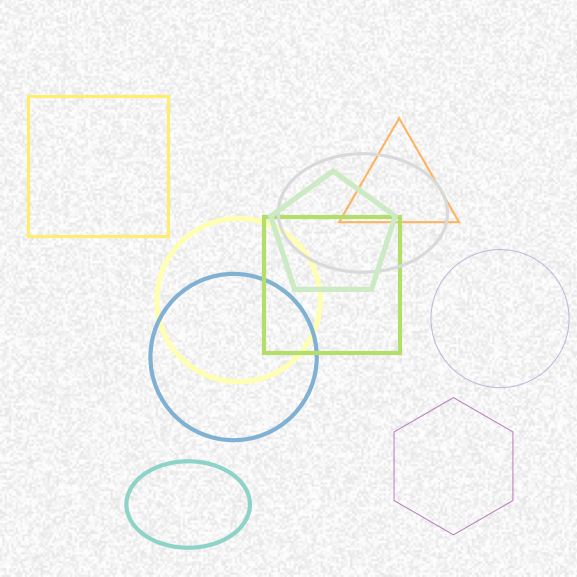[{"shape": "oval", "thickness": 2, "radius": 0.53, "center": [0.326, 0.126]}, {"shape": "circle", "thickness": 2.5, "radius": 0.71, "center": [0.413, 0.48]}, {"shape": "circle", "thickness": 0.5, "radius": 0.6, "center": [0.866, 0.447]}, {"shape": "circle", "thickness": 2, "radius": 0.72, "center": [0.404, 0.381]}, {"shape": "triangle", "thickness": 1, "radius": 0.6, "center": [0.691, 0.674]}, {"shape": "square", "thickness": 2, "radius": 0.59, "center": [0.575, 0.505]}, {"shape": "oval", "thickness": 1.5, "radius": 0.73, "center": [0.628, 0.63]}, {"shape": "hexagon", "thickness": 0.5, "radius": 0.59, "center": [0.785, 0.192]}, {"shape": "pentagon", "thickness": 2.5, "radius": 0.57, "center": [0.577, 0.59]}, {"shape": "square", "thickness": 1.5, "radius": 0.61, "center": [0.17, 0.712]}]